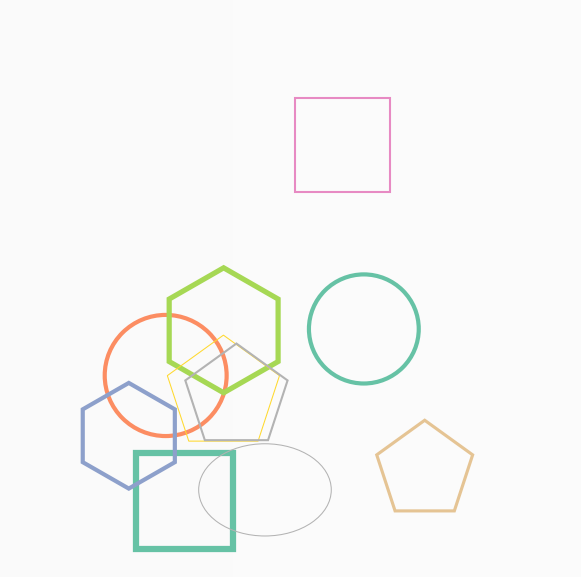[{"shape": "circle", "thickness": 2, "radius": 0.47, "center": [0.626, 0.43]}, {"shape": "square", "thickness": 3, "radius": 0.41, "center": [0.317, 0.131]}, {"shape": "circle", "thickness": 2, "radius": 0.52, "center": [0.285, 0.349]}, {"shape": "hexagon", "thickness": 2, "radius": 0.46, "center": [0.222, 0.245]}, {"shape": "square", "thickness": 1, "radius": 0.41, "center": [0.59, 0.748]}, {"shape": "hexagon", "thickness": 2.5, "radius": 0.54, "center": [0.385, 0.427]}, {"shape": "pentagon", "thickness": 0.5, "radius": 0.51, "center": [0.384, 0.317]}, {"shape": "pentagon", "thickness": 1.5, "radius": 0.43, "center": [0.731, 0.185]}, {"shape": "oval", "thickness": 0.5, "radius": 0.57, "center": [0.456, 0.151]}, {"shape": "pentagon", "thickness": 1, "radius": 0.46, "center": [0.407, 0.312]}]